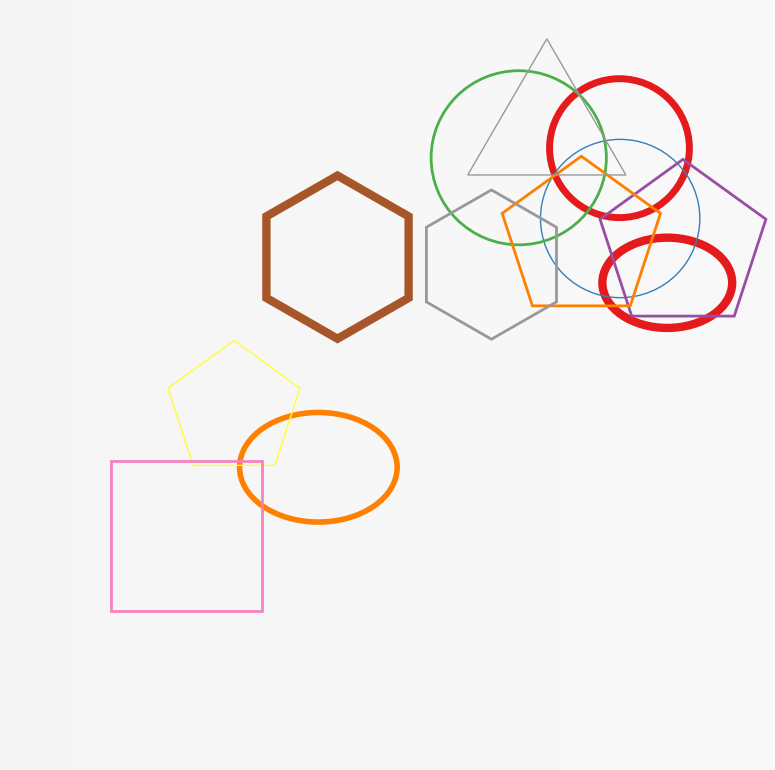[{"shape": "circle", "thickness": 2.5, "radius": 0.45, "center": [0.799, 0.808]}, {"shape": "oval", "thickness": 3, "radius": 0.42, "center": [0.861, 0.633]}, {"shape": "circle", "thickness": 0.5, "radius": 0.51, "center": [0.8, 0.716]}, {"shape": "circle", "thickness": 1, "radius": 0.57, "center": [0.669, 0.795]}, {"shape": "pentagon", "thickness": 1, "radius": 0.56, "center": [0.881, 0.681]}, {"shape": "pentagon", "thickness": 1, "radius": 0.54, "center": [0.75, 0.69]}, {"shape": "oval", "thickness": 2, "radius": 0.51, "center": [0.411, 0.393]}, {"shape": "pentagon", "thickness": 0.5, "radius": 0.45, "center": [0.302, 0.468]}, {"shape": "hexagon", "thickness": 3, "radius": 0.53, "center": [0.435, 0.666]}, {"shape": "square", "thickness": 1, "radius": 0.49, "center": [0.241, 0.304]}, {"shape": "hexagon", "thickness": 1, "radius": 0.48, "center": [0.634, 0.656]}, {"shape": "triangle", "thickness": 0.5, "radius": 0.59, "center": [0.706, 0.832]}]